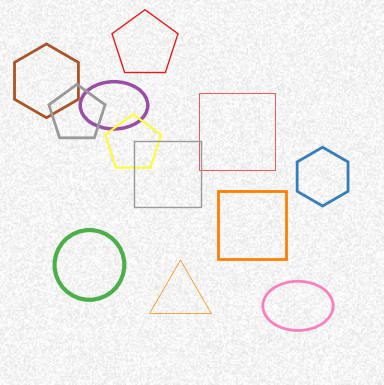[{"shape": "square", "thickness": 0.5, "radius": 0.5, "center": [0.615, 0.658]}, {"shape": "pentagon", "thickness": 1, "radius": 0.45, "center": [0.377, 0.885]}, {"shape": "hexagon", "thickness": 2, "radius": 0.38, "center": [0.838, 0.541]}, {"shape": "circle", "thickness": 3, "radius": 0.45, "center": [0.232, 0.312]}, {"shape": "oval", "thickness": 2.5, "radius": 0.44, "center": [0.296, 0.726]}, {"shape": "square", "thickness": 2, "radius": 0.44, "center": [0.655, 0.415]}, {"shape": "triangle", "thickness": 0.5, "radius": 0.46, "center": [0.469, 0.232]}, {"shape": "pentagon", "thickness": 1.5, "radius": 0.38, "center": [0.346, 0.626]}, {"shape": "hexagon", "thickness": 2, "radius": 0.48, "center": [0.121, 0.79]}, {"shape": "oval", "thickness": 2, "radius": 0.46, "center": [0.774, 0.205]}, {"shape": "square", "thickness": 1, "radius": 0.43, "center": [0.435, 0.548]}, {"shape": "pentagon", "thickness": 2, "radius": 0.38, "center": [0.2, 0.704]}]